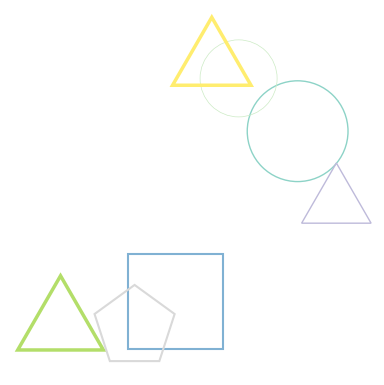[{"shape": "circle", "thickness": 1, "radius": 0.65, "center": [0.773, 0.659]}, {"shape": "triangle", "thickness": 1, "radius": 0.52, "center": [0.874, 0.472]}, {"shape": "square", "thickness": 1.5, "radius": 0.62, "center": [0.457, 0.216]}, {"shape": "triangle", "thickness": 2.5, "radius": 0.64, "center": [0.157, 0.155]}, {"shape": "pentagon", "thickness": 1.5, "radius": 0.55, "center": [0.35, 0.151]}, {"shape": "circle", "thickness": 0.5, "radius": 0.5, "center": [0.62, 0.796]}, {"shape": "triangle", "thickness": 2.5, "radius": 0.59, "center": [0.55, 0.837]}]